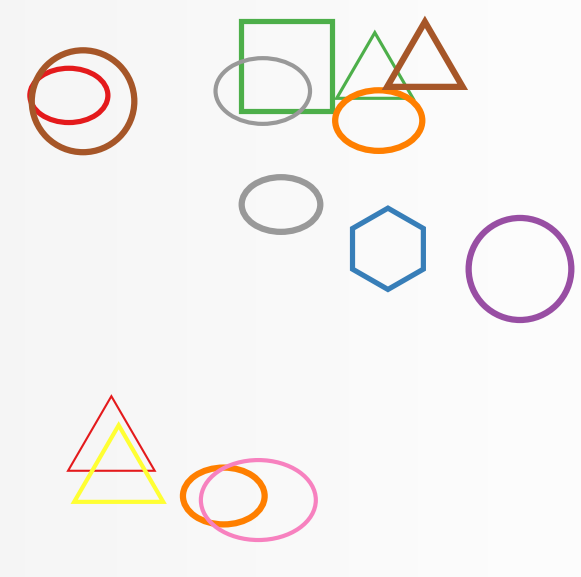[{"shape": "triangle", "thickness": 1, "radius": 0.43, "center": [0.192, 0.227]}, {"shape": "oval", "thickness": 2.5, "radius": 0.34, "center": [0.119, 0.834]}, {"shape": "hexagon", "thickness": 2.5, "radius": 0.35, "center": [0.667, 0.568]}, {"shape": "triangle", "thickness": 1.5, "radius": 0.38, "center": [0.645, 0.867]}, {"shape": "square", "thickness": 2.5, "radius": 0.39, "center": [0.493, 0.884]}, {"shape": "circle", "thickness": 3, "radius": 0.44, "center": [0.895, 0.533]}, {"shape": "oval", "thickness": 3, "radius": 0.35, "center": [0.385, 0.14]}, {"shape": "oval", "thickness": 3, "radius": 0.37, "center": [0.652, 0.79]}, {"shape": "triangle", "thickness": 2, "radius": 0.44, "center": [0.204, 0.174]}, {"shape": "triangle", "thickness": 3, "radius": 0.38, "center": [0.731, 0.886]}, {"shape": "circle", "thickness": 3, "radius": 0.44, "center": [0.143, 0.824]}, {"shape": "oval", "thickness": 2, "radius": 0.49, "center": [0.444, 0.133]}, {"shape": "oval", "thickness": 2, "radius": 0.41, "center": [0.452, 0.842]}, {"shape": "oval", "thickness": 3, "radius": 0.34, "center": [0.483, 0.645]}]